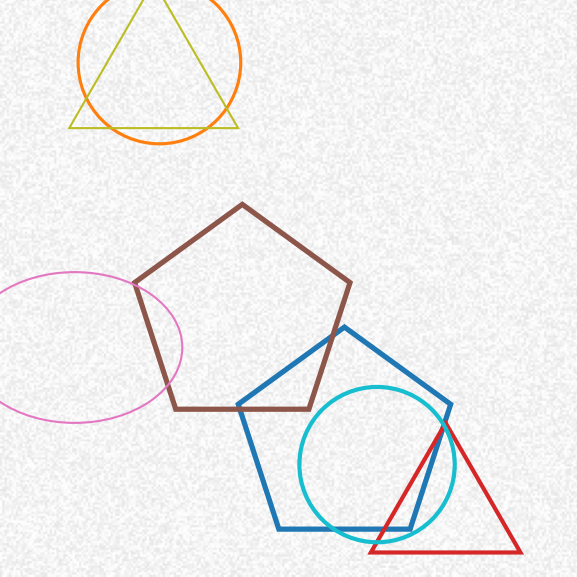[{"shape": "pentagon", "thickness": 2.5, "radius": 0.97, "center": [0.596, 0.239]}, {"shape": "circle", "thickness": 1.5, "radius": 0.7, "center": [0.276, 0.891]}, {"shape": "triangle", "thickness": 2, "radius": 0.75, "center": [0.772, 0.117]}, {"shape": "pentagon", "thickness": 2.5, "radius": 0.98, "center": [0.42, 0.449]}, {"shape": "oval", "thickness": 1, "radius": 0.93, "center": [0.129, 0.397]}, {"shape": "triangle", "thickness": 1, "radius": 0.84, "center": [0.266, 0.862]}, {"shape": "circle", "thickness": 2, "radius": 0.67, "center": [0.653, 0.195]}]